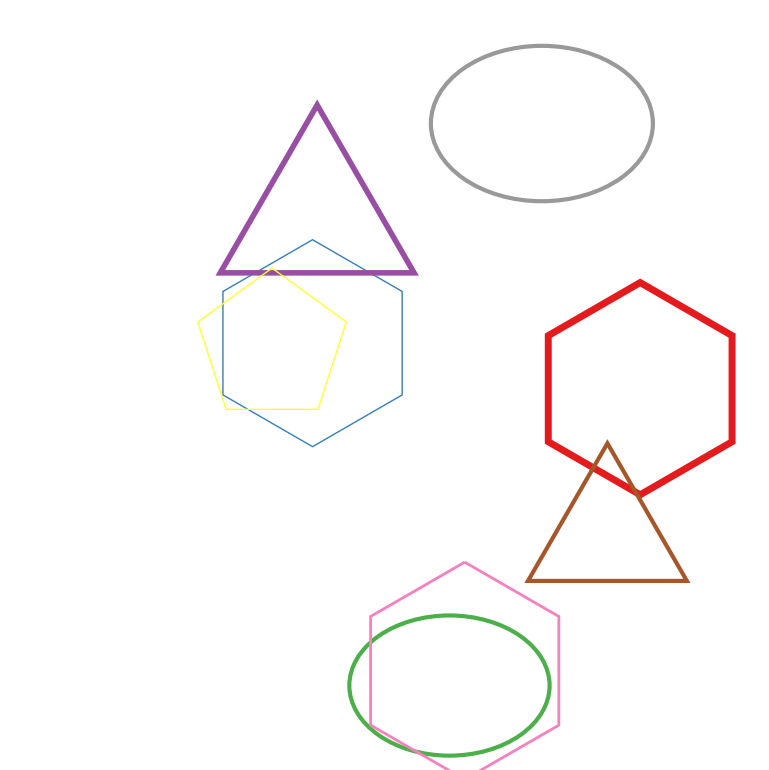[{"shape": "hexagon", "thickness": 2.5, "radius": 0.69, "center": [0.831, 0.495]}, {"shape": "hexagon", "thickness": 0.5, "radius": 0.67, "center": [0.406, 0.554]}, {"shape": "oval", "thickness": 1.5, "radius": 0.65, "center": [0.584, 0.11]}, {"shape": "triangle", "thickness": 2, "radius": 0.73, "center": [0.412, 0.718]}, {"shape": "pentagon", "thickness": 0.5, "radius": 0.51, "center": [0.353, 0.55]}, {"shape": "triangle", "thickness": 1.5, "radius": 0.6, "center": [0.789, 0.305]}, {"shape": "hexagon", "thickness": 1, "radius": 0.71, "center": [0.604, 0.129]}, {"shape": "oval", "thickness": 1.5, "radius": 0.72, "center": [0.704, 0.84]}]